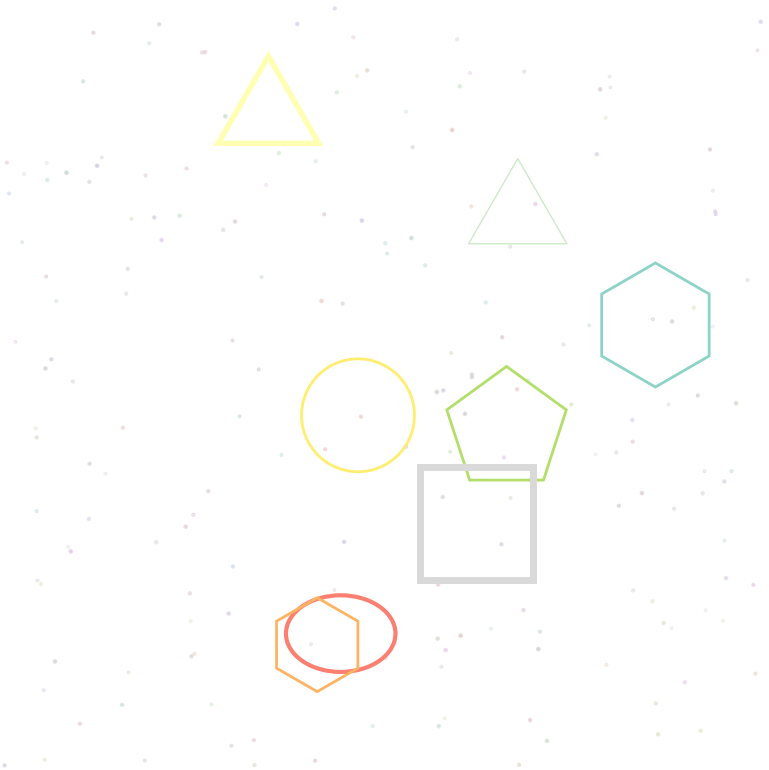[{"shape": "hexagon", "thickness": 1, "radius": 0.4, "center": [0.851, 0.578]}, {"shape": "triangle", "thickness": 2, "radius": 0.38, "center": [0.349, 0.852]}, {"shape": "oval", "thickness": 1.5, "radius": 0.36, "center": [0.442, 0.177]}, {"shape": "hexagon", "thickness": 1, "radius": 0.3, "center": [0.412, 0.163]}, {"shape": "pentagon", "thickness": 1, "radius": 0.41, "center": [0.658, 0.443]}, {"shape": "square", "thickness": 2.5, "radius": 0.37, "center": [0.619, 0.32]}, {"shape": "triangle", "thickness": 0.5, "radius": 0.37, "center": [0.672, 0.72]}, {"shape": "circle", "thickness": 1, "radius": 0.37, "center": [0.465, 0.461]}]